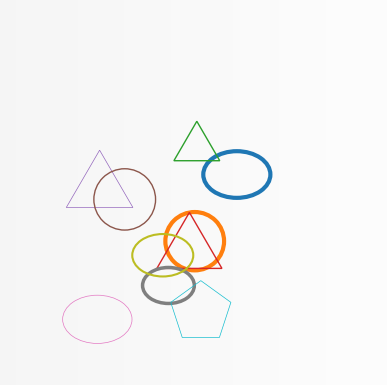[{"shape": "oval", "thickness": 3, "radius": 0.43, "center": [0.611, 0.547]}, {"shape": "circle", "thickness": 3, "radius": 0.38, "center": [0.502, 0.374]}, {"shape": "triangle", "thickness": 1, "radius": 0.34, "center": [0.508, 0.617]}, {"shape": "triangle", "thickness": 1, "radius": 0.48, "center": [0.489, 0.351]}, {"shape": "triangle", "thickness": 0.5, "radius": 0.5, "center": [0.257, 0.511]}, {"shape": "circle", "thickness": 1, "radius": 0.4, "center": [0.322, 0.482]}, {"shape": "oval", "thickness": 0.5, "radius": 0.45, "center": [0.251, 0.171]}, {"shape": "oval", "thickness": 2.5, "radius": 0.33, "center": [0.435, 0.259]}, {"shape": "oval", "thickness": 1.5, "radius": 0.39, "center": [0.42, 0.337]}, {"shape": "pentagon", "thickness": 0.5, "radius": 0.41, "center": [0.518, 0.189]}]